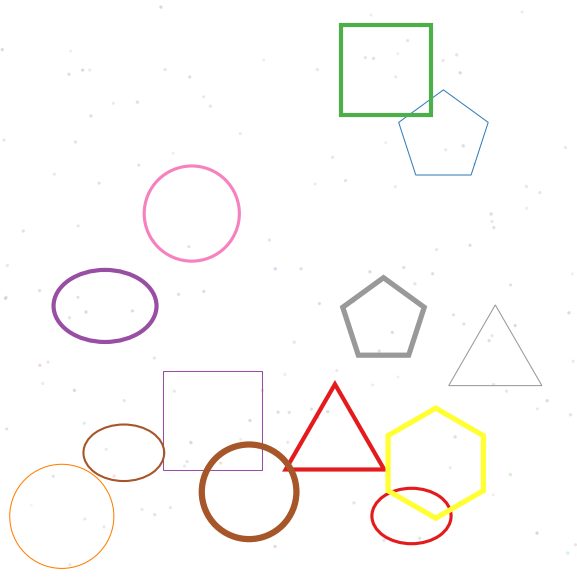[{"shape": "oval", "thickness": 1.5, "radius": 0.34, "center": [0.713, 0.106]}, {"shape": "triangle", "thickness": 2, "radius": 0.49, "center": [0.58, 0.235]}, {"shape": "pentagon", "thickness": 0.5, "radius": 0.41, "center": [0.768, 0.762]}, {"shape": "square", "thickness": 2, "radius": 0.39, "center": [0.669, 0.879]}, {"shape": "square", "thickness": 0.5, "radius": 0.43, "center": [0.368, 0.271]}, {"shape": "oval", "thickness": 2, "radius": 0.45, "center": [0.182, 0.469]}, {"shape": "circle", "thickness": 0.5, "radius": 0.45, "center": [0.107, 0.105]}, {"shape": "hexagon", "thickness": 2.5, "radius": 0.48, "center": [0.754, 0.197]}, {"shape": "circle", "thickness": 3, "radius": 0.41, "center": [0.431, 0.148]}, {"shape": "oval", "thickness": 1, "radius": 0.35, "center": [0.214, 0.215]}, {"shape": "circle", "thickness": 1.5, "radius": 0.41, "center": [0.332, 0.629]}, {"shape": "pentagon", "thickness": 2.5, "radius": 0.37, "center": [0.664, 0.444]}, {"shape": "triangle", "thickness": 0.5, "radius": 0.47, "center": [0.858, 0.378]}]